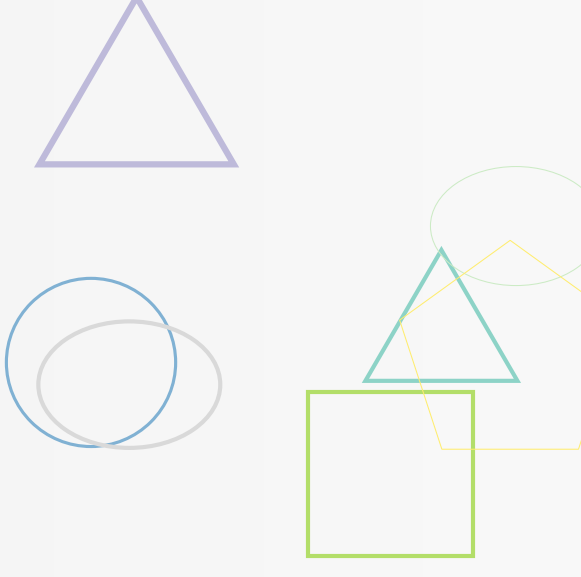[{"shape": "triangle", "thickness": 2, "radius": 0.76, "center": [0.759, 0.415]}, {"shape": "triangle", "thickness": 3, "radius": 0.97, "center": [0.235, 0.811]}, {"shape": "circle", "thickness": 1.5, "radius": 0.73, "center": [0.157, 0.372]}, {"shape": "square", "thickness": 2, "radius": 0.71, "center": [0.672, 0.178]}, {"shape": "oval", "thickness": 2, "radius": 0.78, "center": [0.222, 0.333]}, {"shape": "oval", "thickness": 0.5, "radius": 0.74, "center": [0.888, 0.608]}, {"shape": "pentagon", "thickness": 0.5, "radius": 1.0, "center": [0.878, 0.383]}]